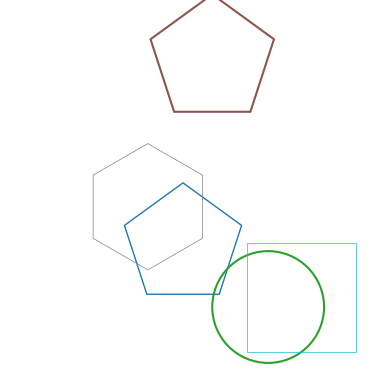[{"shape": "pentagon", "thickness": 1, "radius": 0.8, "center": [0.475, 0.365]}, {"shape": "circle", "thickness": 1.5, "radius": 0.73, "center": [0.697, 0.203]}, {"shape": "pentagon", "thickness": 1.5, "radius": 0.84, "center": [0.551, 0.846]}, {"shape": "hexagon", "thickness": 0.5, "radius": 0.82, "center": [0.384, 0.463]}, {"shape": "square", "thickness": 0.5, "radius": 0.7, "center": [0.783, 0.227]}]